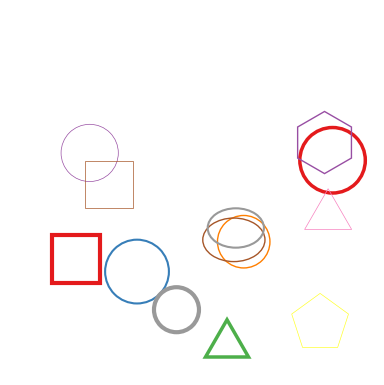[{"shape": "square", "thickness": 3, "radius": 0.31, "center": [0.198, 0.326]}, {"shape": "circle", "thickness": 2.5, "radius": 0.43, "center": [0.864, 0.584]}, {"shape": "circle", "thickness": 1.5, "radius": 0.41, "center": [0.356, 0.295]}, {"shape": "triangle", "thickness": 2.5, "radius": 0.32, "center": [0.59, 0.105]}, {"shape": "circle", "thickness": 0.5, "radius": 0.37, "center": [0.233, 0.603]}, {"shape": "hexagon", "thickness": 1, "radius": 0.4, "center": [0.843, 0.63]}, {"shape": "circle", "thickness": 1, "radius": 0.34, "center": [0.633, 0.372]}, {"shape": "pentagon", "thickness": 0.5, "radius": 0.39, "center": [0.831, 0.16]}, {"shape": "oval", "thickness": 1, "radius": 0.4, "center": [0.607, 0.377]}, {"shape": "square", "thickness": 0.5, "radius": 0.31, "center": [0.283, 0.52]}, {"shape": "triangle", "thickness": 0.5, "radius": 0.35, "center": [0.852, 0.439]}, {"shape": "oval", "thickness": 1.5, "radius": 0.37, "center": [0.612, 0.408]}, {"shape": "circle", "thickness": 3, "radius": 0.29, "center": [0.458, 0.196]}]